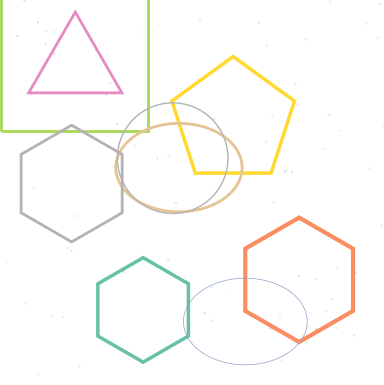[{"shape": "hexagon", "thickness": 2.5, "radius": 0.68, "center": [0.372, 0.195]}, {"shape": "hexagon", "thickness": 3, "radius": 0.81, "center": [0.777, 0.273]}, {"shape": "oval", "thickness": 0.5, "radius": 0.8, "center": [0.637, 0.165]}, {"shape": "triangle", "thickness": 2, "radius": 0.7, "center": [0.196, 0.829]}, {"shape": "square", "thickness": 2, "radius": 0.96, "center": [0.194, 0.852]}, {"shape": "pentagon", "thickness": 2.5, "radius": 0.84, "center": [0.606, 0.686]}, {"shape": "oval", "thickness": 2, "radius": 0.82, "center": [0.465, 0.565]}, {"shape": "hexagon", "thickness": 2, "radius": 0.76, "center": [0.186, 0.523]}, {"shape": "circle", "thickness": 1, "radius": 0.72, "center": [0.448, 0.589]}]